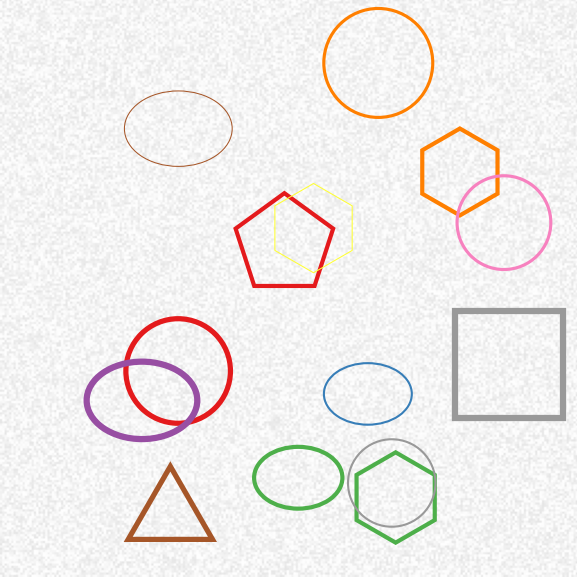[{"shape": "pentagon", "thickness": 2, "radius": 0.44, "center": [0.492, 0.576]}, {"shape": "circle", "thickness": 2.5, "radius": 0.45, "center": [0.308, 0.357]}, {"shape": "oval", "thickness": 1, "radius": 0.38, "center": [0.637, 0.317]}, {"shape": "oval", "thickness": 2, "radius": 0.38, "center": [0.516, 0.172]}, {"shape": "hexagon", "thickness": 2, "radius": 0.39, "center": [0.685, 0.138]}, {"shape": "oval", "thickness": 3, "radius": 0.48, "center": [0.246, 0.306]}, {"shape": "circle", "thickness": 1.5, "radius": 0.47, "center": [0.655, 0.89]}, {"shape": "hexagon", "thickness": 2, "radius": 0.38, "center": [0.796, 0.701]}, {"shape": "hexagon", "thickness": 0.5, "radius": 0.39, "center": [0.543, 0.604]}, {"shape": "oval", "thickness": 0.5, "radius": 0.47, "center": [0.309, 0.776]}, {"shape": "triangle", "thickness": 2.5, "radius": 0.42, "center": [0.295, 0.107]}, {"shape": "circle", "thickness": 1.5, "radius": 0.41, "center": [0.873, 0.614]}, {"shape": "square", "thickness": 3, "radius": 0.47, "center": [0.881, 0.368]}, {"shape": "circle", "thickness": 1, "radius": 0.38, "center": [0.678, 0.163]}]